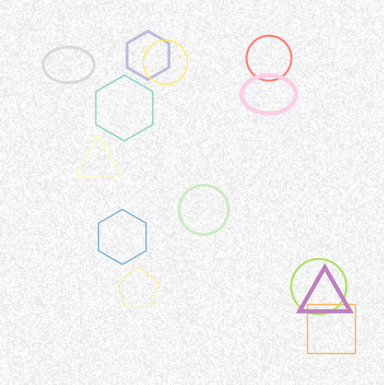[{"shape": "hexagon", "thickness": 1, "radius": 0.43, "center": [0.323, 0.719]}, {"shape": "triangle", "thickness": 1, "radius": 0.35, "center": [0.255, 0.578]}, {"shape": "hexagon", "thickness": 2, "radius": 0.31, "center": [0.384, 0.856]}, {"shape": "circle", "thickness": 1.5, "radius": 0.29, "center": [0.699, 0.849]}, {"shape": "hexagon", "thickness": 1, "radius": 0.36, "center": [0.318, 0.385]}, {"shape": "square", "thickness": 1, "radius": 0.32, "center": [0.86, 0.147]}, {"shape": "circle", "thickness": 1.5, "radius": 0.36, "center": [0.828, 0.256]}, {"shape": "oval", "thickness": 3, "radius": 0.35, "center": [0.698, 0.755]}, {"shape": "oval", "thickness": 2, "radius": 0.33, "center": [0.178, 0.831]}, {"shape": "triangle", "thickness": 3, "radius": 0.38, "center": [0.844, 0.23]}, {"shape": "circle", "thickness": 2, "radius": 0.32, "center": [0.529, 0.455]}, {"shape": "circle", "thickness": 1, "radius": 0.29, "center": [0.43, 0.839]}, {"shape": "pentagon", "thickness": 0.5, "radius": 0.29, "center": [0.359, 0.249]}]